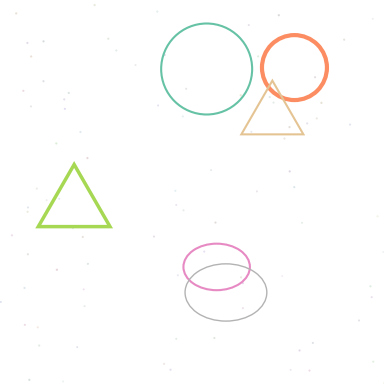[{"shape": "circle", "thickness": 1.5, "radius": 0.59, "center": [0.537, 0.821]}, {"shape": "circle", "thickness": 3, "radius": 0.42, "center": [0.765, 0.824]}, {"shape": "oval", "thickness": 1.5, "radius": 0.43, "center": [0.563, 0.307]}, {"shape": "triangle", "thickness": 2.5, "radius": 0.54, "center": [0.193, 0.465]}, {"shape": "triangle", "thickness": 1.5, "radius": 0.47, "center": [0.707, 0.698]}, {"shape": "oval", "thickness": 1, "radius": 0.53, "center": [0.587, 0.24]}]